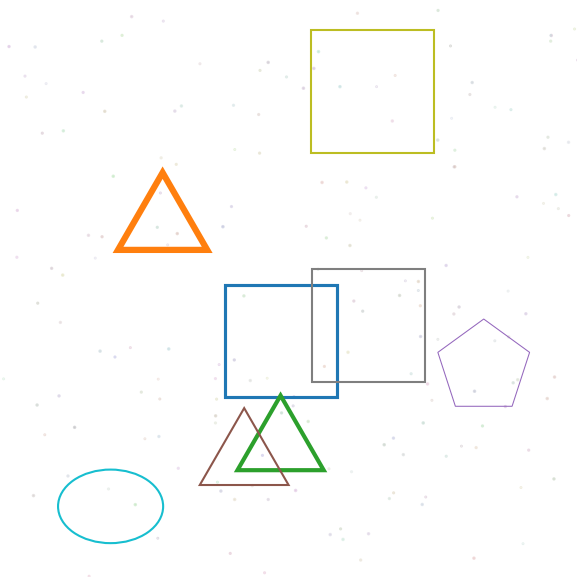[{"shape": "square", "thickness": 1.5, "radius": 0.49, "center": [0.486, 0.409]}, {"shape": "triangle", "thickness": 3, "radius": 0.45, "center": [0.282, 0.611]}, {"shape": "triangle", "thickness": 2, "radius": 0.43, "center": [0.486, 0.228]}, {"shape": "pentagon", "thickness": 0.5, "radius": 0.42, "center": [0.838, 0.363]}, {"shape": "triangle", "thickness": 1, "radius": 0.44, "center": [0.423, 0.204]}, {"shape": "square", "thickness": 1, "radius": 0.49, "center": [0.639, 0.435]}, {"shape": "square", "thickness": 1, "radius": 0.53, "center": [0.645, 0.841]}, {"shape": "oval", "thickness": 1, "radius": 0.45, "center": [0.192, 0.122]}]